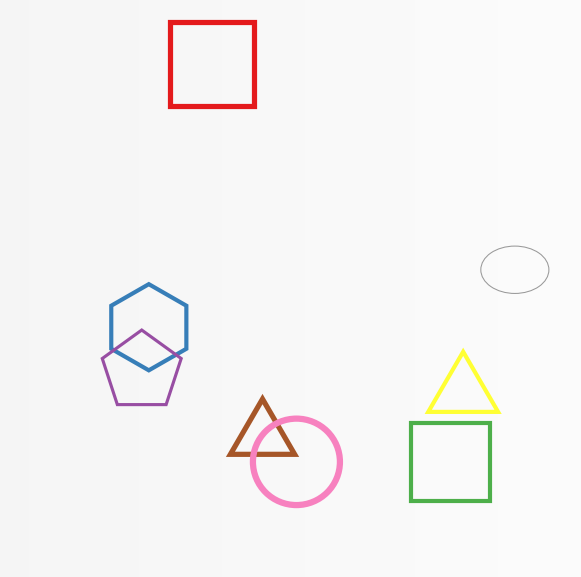[{"shape": "square", "thickness": 2.5, "radius": 0.36, "center": [0.365, 0.888]}, {"shape": "hexagon", "thickness": 2, "radius": 0.37, "center": [0.256, 0.432]}, {"shape": "square", "thickness": 2, "radius": 0.34, "center": [0.775, 0.199]}, {"shape": "pentagon", "thickness": 1.5, "radius": 0.36, "center": [0.244, 0.356]}, {"shape": "triangle", "thickness": 2, "radius": 0.35, "center": [0.797, 0.321]}, {"shape": "triangle", "thickness": 2.5, "radius": 0.32, "center": [0.452, 0.244]}, {"shape": "circle", "thickness": 3, "radius": 0.37, "center": [0.51, 0.199]}, {"shape": "oval", "thickness": 0.5, "radius": 0.29, "center": [0.886, 0.532]}]